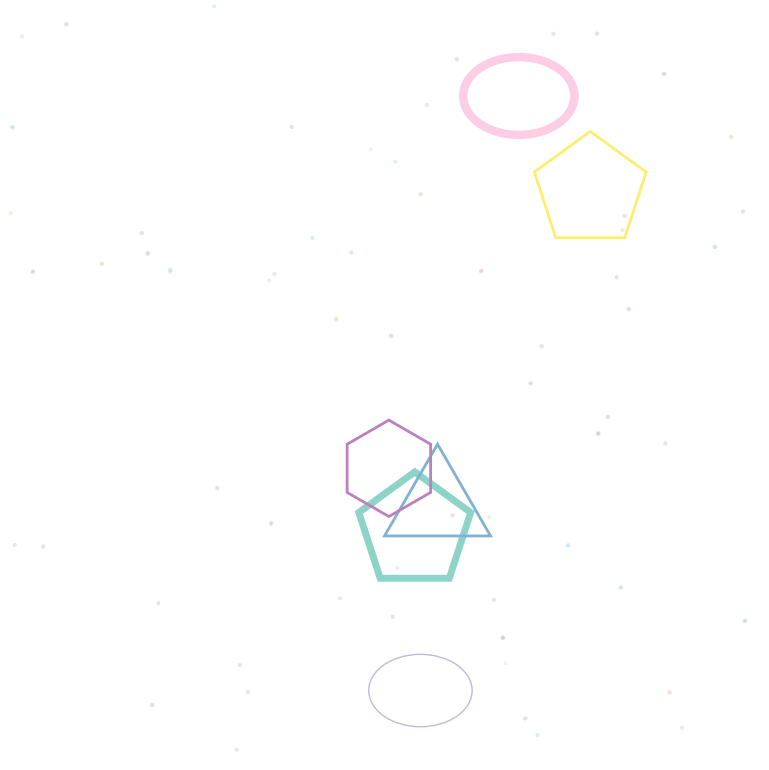[{"shape": "pentagon", "thickness": 2.5, "radius": 0.38, "center": [0.539, 0.311]}, {"shape": "oval", "thickness": 0.5, "radius": 0.34, "center": [0.546, 0.103]}, {"shape": "triangle", "thickness": 1, "radius": 0.4, "center": [0.568, 0.344]}, {"shape": "oval", "thickness": 3, "radius": 0.36, "center": [0.674, 0.875]}, {"shape": "hexagon", "thickness": 1, "radius": 0.31, "center": [0.505, 0.392]}, {"shape": "pentagon", "thickness": 1, "radius": 0.38, "center": [0.767, 0.753]}]